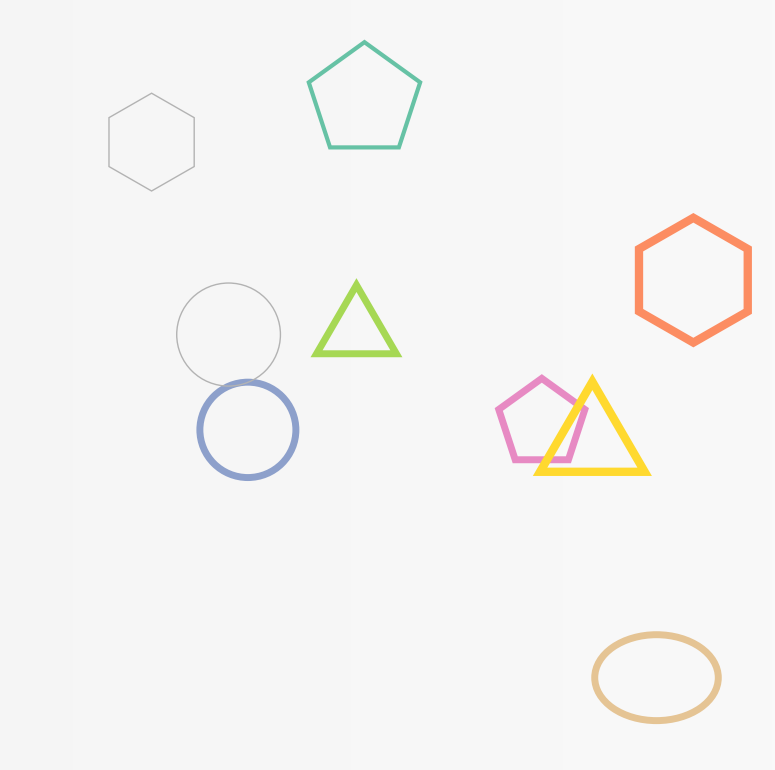[{"shape": "pentagon", "thickness": 1.5, "radius": 0.38, "center": [0.47, 0.87]}, {"shape": "hexagon", "thickness": 3, "radius": 0.41, "center": [0.895, 0.636]}, {"shape": "circle", "thickness": 2.5, "radius": 0.31, "center": [0.32, 0.442]}, {"shape": "pentagon", "thickness": 2.5, "radius": 0.29, "center": [0.699, 0.45]}, {"shape": "triangle", "thickness": 2.5, "radius": 0.3, "center": [0.46, 0.57]}, {"shape": "triangle", "thickness": 3, "radius": 0.39, "center": [0.764, 0.426]}, {"shape": "oval", "thickness": 2.5, "radius": 0.4, "center": [0.847, 0.12]}, {"shape": "circle", "thickness": 0.5, "radius": 0.33, "center": [0.295, 0.566]}, {"shape": "hexagon", "thickness": 0.5, "radius": 0.32, "center": [0.196, 0.815]}]